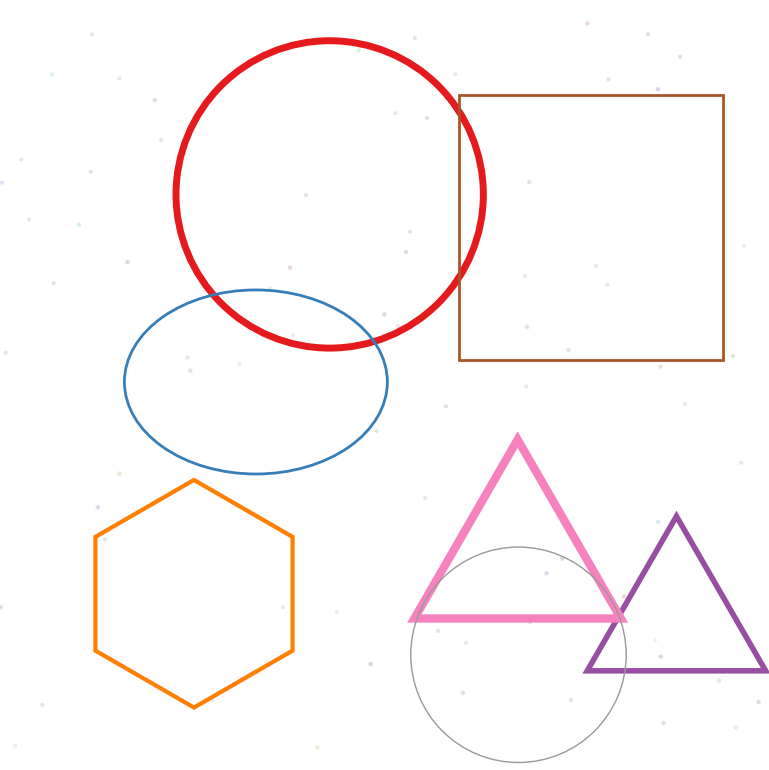[{"shape": "circle", "thickness": 2.5, "radius": 1.0, "center": [0.428, 0.748]}, {"shape": "oval", "thickness": 1, "radius": 0.85, "center": [0.332, 0.504]}, {"shape": "triangle", "thickness": 2, "radius": 0.67, "center": [0.879, 0.196]}, {"shape": "hexagon", "thickness": 1.5, "radius": 0.74, "center": [0.252, 0.229]}, {"shape": "square", "thickness": 1, "radius": 0.86, "center": [0.768, 0.705]}, {"shape": "triangle", "thickness": 3, "radius": 0.77, "center": [0.672, 0.274]}, {"shape": "circle", "thickness": 0.5, "radius": 0.7, "center": [0.673, 0.15]}]